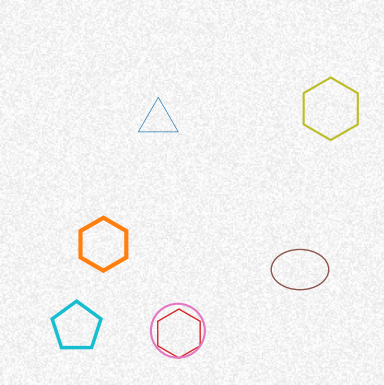[{"shape": "triangle", "thickness": 0.5, "radius": 0.3, "center": [0.411, 0.687]}, {"shape": "hexagon", "thickness": 3, "radius": 0.34, "center": [0.269, 0.366]}, {"shape": "hexagon", "thickness": 1, "radius": 0.32, "center": [0.465, 0.134]}, {"shape": "oval", "thickness": 1, "radius": 0.37, "center": [0.779, 0.3]}, {"shape": "circle", "thickness": 1.5, "radius": 0.35, "center": [0.462, 0.141]}, {"shape": "hexagon", "thickness": 1.5, "radius": 0.41, "center": [0.859, 0.717]}, {"shape": "pentagon", "thickness": 2.5, "radius": 0.33, "center": [0.199, 0.151]}]